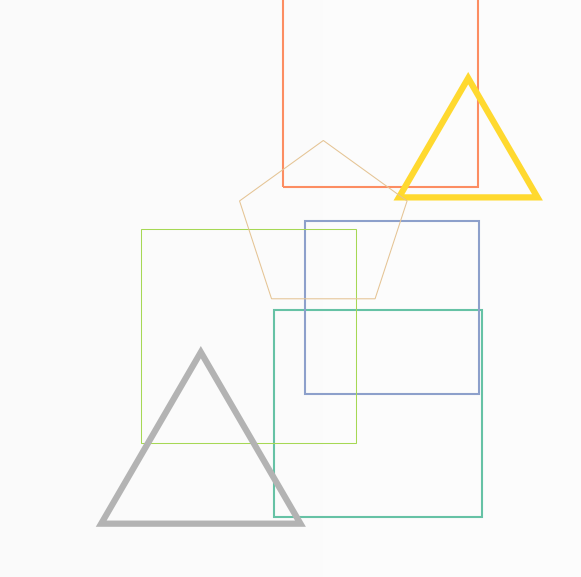[{"shape": "square", "thickness": 1, "radius": 0.89, "center": [0.651, 0.283]}, {"shape": "square", "thickness": 1, "radius": 0.84, "center": [0.654, 0.844]}, {"shape": "square", "thickness": 1, "radius": 0.75, "center": [0.674, 0.467]}, {"shape": "square", "thickness": 0.5, "radius": 0.93, "center": [0.428, 0.418]}, {"shape": "triangle", "thickness": 3, "radius": 0.69, "center": [0.806, 0.726]}, {"shape": "pentagon", "thickness": 0.5, "radius": 0.76, "center": [0.556, 0.604]}, {"shape": "triangle", "thickness": 3, "radius": 0.99, "center": [0.346, 0.191]}]